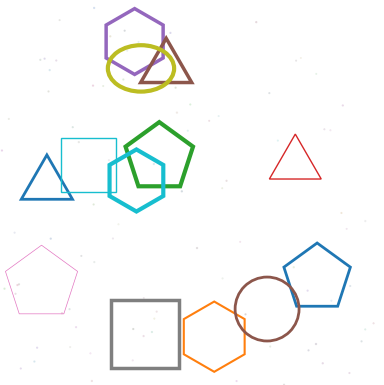[{"shape": "pentagon", "thickness": 2, "radius": 0.45, "center": [0.824, 0.278]}, {"shape": "triangle", "thickness": 2, "radius": 0.38, "center": [0.122, 0.521]}, {"shape": "hexagon", "thickness": 1.5, "radius": 0.46, "center": [0.556, 0.126]}, {"shape": "pentagon", "thickness": 3, "radius": 0.46, "center": [0.414, 0.591]}, {"shape": "triangle", "thickness": 1, "radius": 0.39, "center": [0.767, 0.574]}, {"shape": "hexagon", "thickness": 2.5, "radius": 0.43, "center": [0.35, 0.892]}, {"shape": "circle", "thickness": 2, "radius": 0.42, "center": [0.694, 0.197]}, {"shape": "triangle", "thickness": 2.5, "radius": 0.38, "center": [0.432, 0.824]}, {"shape": "pentagon", "thickness": 0.5, "radius": 0.49, "center": [0.108, 0.265]}, {"shape": "square", "thickness": 2.5, "radius": 0.44, "center": [0.376, 0.132]}, {"shape": "oval", "thickness": 3, "radius": 0.43, "center": [0.366, 0.822]}, {"shape": "square", "thickness": 1, "radius": 0.35, "center": [0.23, 0.571]}, {"shape": "hexagon", "thickness": 3, "radius": 0.4, "center": [0.354, 0.531]}]